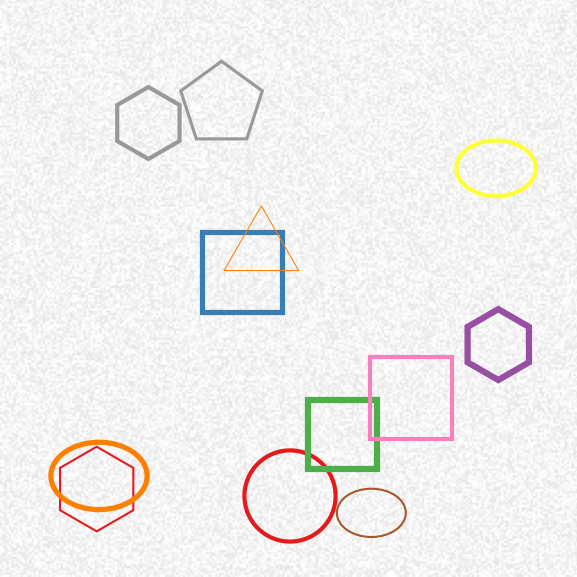[{"shape": "circle", "thickness": 2, "radius": 0.39, "center": [0.502, 0.14]}, {"shape": "hexagon", "thickness": 1, "radius": 0.37, "center": [0.167, 0.152]}, {"shape": "square", "thickness": 2.5, "radius": 0.35, "center": [0.419, 0.528]}, {"shape": "square", "thickness": 3, "radius": 0.3, "center": [0.594, 0.246]}, {"shape": "hexagon", "thickness": 3, "radius": 0.31, "center": [0.863, 0.402]}, {"shape": "triangle", "thickness": 0.5, "radius": 0.37, "center": [0.453, 0.568]}, {"shape": "oval", "thickness": 2.5, "radius": 0.42, "center": [0.171, 0.175]}, {"shape": "oval", "thickness": 2, "radius": 0.34, "center": [0.859, 0.708]}, {"shape": "oval", "thickness": 1, "radius": 0.3, "center": [0.643, 0.111]}, {"shape": "square", "thickness": 2, "radius": 0.35, "center": [0.711, 0.31]}, {"shape": "hexagon", "thickness": 2, "radius": 0.31, "center": [0.257, 0.786]}, {"shape": "pentagon", "thickness": 1.5, "radius": 0.37, "center": [0.384, 0.819]}]